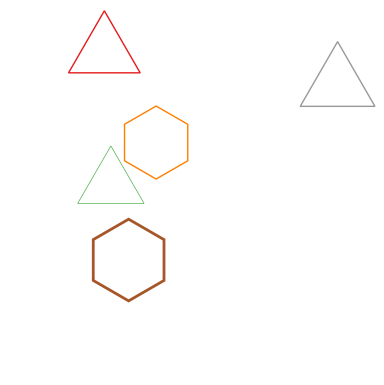[{"shape": "triangle", "thickness": 1, "radius": 0.54, "center": [0.271, 0.865]}, {"shape": "triangle", "thickness": 0.5, "radius": 0.5, "center": [0.288, 0.521]}, {"shape": "hexagon", "thickness": 1, "radius": 0.47, "center": [0.406, 0.63]}, {"shape": "hexagon", "thickness": 2, "radius": 0.53, "center": [0.334, 0.325]}, {"shape": "triangle", "thickness": 1, "radius": 0.56, "center": [0.877, 0.78]}]